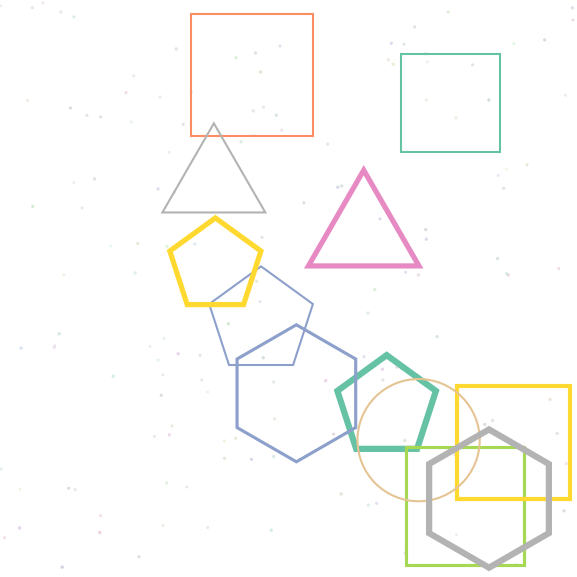[{"shape": "pentagon", "thickness": 3, "radius": 0.45, "center": [0.67, 0.294]}, {"shape": "square", "thickness": 1, "radius": 0.43, "center": [0.78, 0.82]}, {"shape": "square", "thickness": 1, "radius": 0.53, "center": [0.437, 0.87]}, {"shape": "hexagon", "thickness": 1.5, "radius": 0.59, "center": [0.513, 0.318]}, {"shape": "pentagon", "thickness": 1, "radius": 0.47, "center": [0.452, 0.443]}, {"shape": "triangle", "thickness": 2.5, "radius": 0.55, "center": [0.63, 0.594]}, {"shape": "square", "thickness": 1.5, "radius": 0.51, "center": [0.805, 0.123]}, {"shape": "pentagon", "thickness": 2.5, "radius": 0.41, "center": [0.373, 0.539]}, {"shape": "square", "thickness": 2, "radius": 0.49, "center": [0.889, 0.233]}, {"shape": "circle", "thickness": 1, "radius": 0.53, "center": [0.725, 0.237]}, {"shape": "hexagon", "thickness": 3, "radius": 0.6, "center": [0.847, 0.136]}, {"shape": "triangle", "thickness": 1, "radius": 0.51, "center": [0.37, 0.683]}]